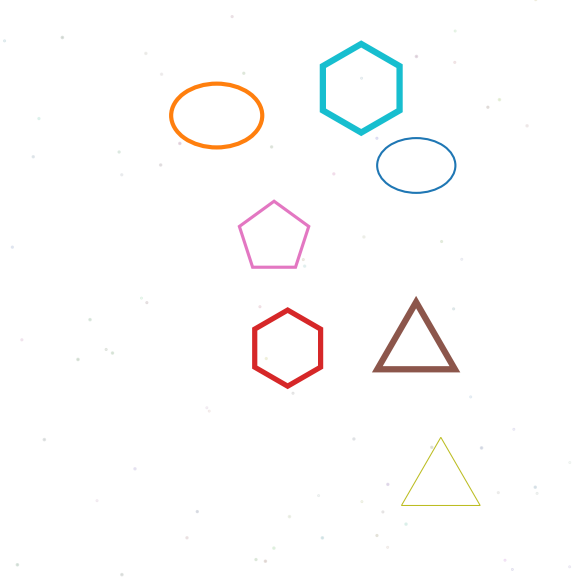[{"shape": "oval", "thickness": 1, "radius": 0.34, "center": [0.721, 0.713]}, {"shape": "oval", "thickness": 2, "radius": 0.39, "center": [0.375, 0.799]}, {"shape": "hexagon", "thickness": 2.5, "radius": 0.33, "center": [0.498, 0.396]}, {"shape": "triangle", "thickness": 3, "radius": 0.39, "center": [0.721, 0.398]}, {"shape": "pentagon", "thickness": 1.5, "radius": 0.32, "center": [0.475, 0.588]}, {"shape": "triangle", "thickness": 0.5, "radius": 0.39, "center": [0.763, 0.163]}, {"shape": "hexagon", "thickness": 3, "radius": 0.38, "center": [0.625, 0.846]}]